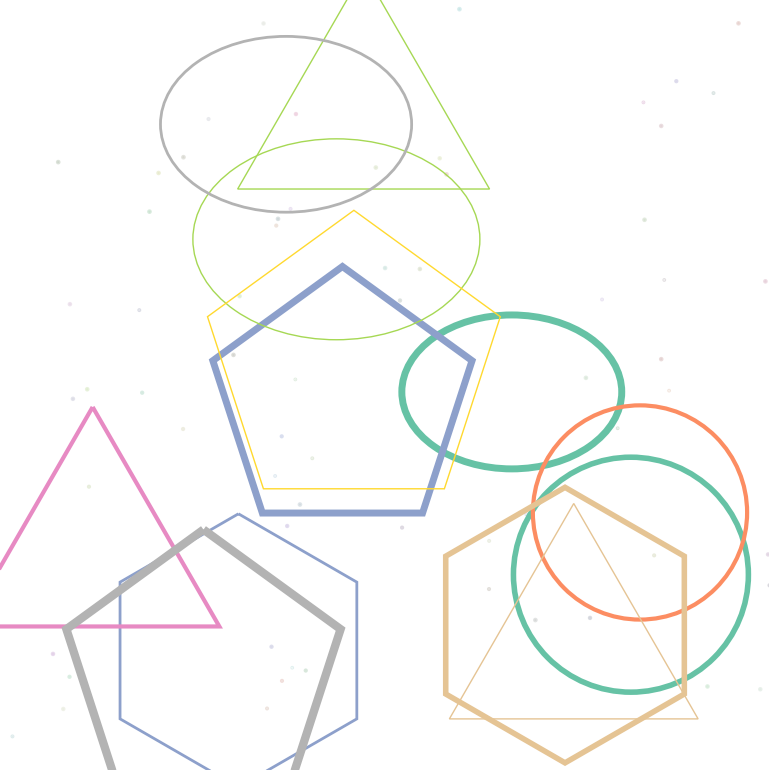[{"shape": "circle", "thickness": 2, "radius": 0.76, "center": [0.819, 0.254]}, {"shape": "oval", "thickness": 2.5, "radius": 0.71, "center": [0.665, 0.491]}, {"shape": "circle", "thickness": 1.5, "radius": 0.7, "center": [0.831, 0.334]}, {"shape": "hexagon", "thickness": 1, "radius": 0.89, "center": [0.31, 0.155]}, {"shape": "pentagon", "thickness": 2.5, "radius": 0.88, "center": [0.445, 0.477]}, {"shape": "triangle", "thickness": 1.5, "radius": 0.95, "center": [0.12, 0.281]}, {"shape": "oval", "thickness": 0.5, "radius": 0.93, "center": [0.437, 0.689]}, {"shape": "triangle", "thickness": 0.5, "radius": 0.94, "center": [0.472, 0.849]}, {"shape": "pentagon", "thickness": 0.5, "radius": 1.0, "center": [0.46, 0.527]}, {"shape": "triangle", "thickness": 0.5, "radius": 0.93, "center": [0.745, 0.16]}, {"shape": "hexagon", "thickness": 2, "radius": 0.89, "center": [0.734, 0.188]}, {"shape": "pentagon", "thickness": 3, "radius": 0.94, "center": [0.264, 0.125]}, {"shape": "oval", "thickness": 1, "radius": 0.82, "center": [0.372, 0.839]}]